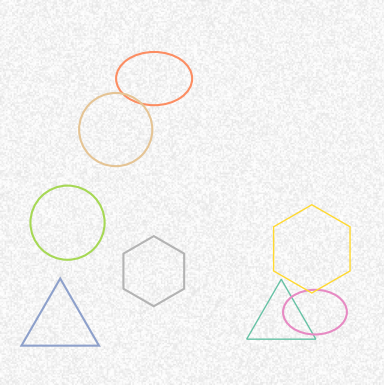[{"shape": "triangle", "thickness": 1, "radius": 0.52, "center": [0.731, 0.171]}, {"shape": "oval", "thickness": 1.5, "radius": 0.49, "center": [0.4, 0.796]}, {"shape": "triangle", "thickness": 1.5, "radius": 0.58, "center": [0.156, 0.16]}, {"shape": "oval", "thickness": 1.5, "radius": 0.41, "center": [0.818, 0.189]}, {"shape": "circle", "thickness": 1.5, "radius": 0.48, "center": [0.175, 0.422]}, {"shape": "hexagon", "thickness": 1, "radius": 0.57, "center": [0.81, 0.354]}, {"shape": "circle", "thickness": 1.5, "radius": 0.48, "center": [0.301, 0.663]}, {"shape": "hexagon", "thickness": 1.5, "radius": 0.46, "center": [0.399, 0.296]}]